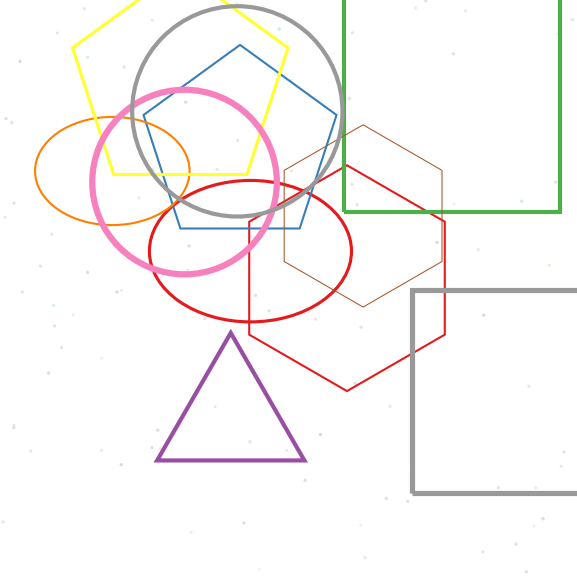[{"shape": "hexagon", "thickness": 1, "radius": 0.98, "center": [0.601, 0.517]}, {"shape": "oval", "thickness": 1.5, "radius": 0.87, "center": [0.434, 0.564]}, {"shape": "pentagon", "thickness": 1, "radius": 0.88, "center": [0.416, 0.746]}, {"shape": "square", "thickness": 2, "radius": 0.93, "center": [0.783, 0.818]}, {"shape": "triangle", "thickness": 2, "radius": 0.74, "center": [0.4, 0.275]}, {"shape": "oval", "thickness": 1, "radius": 0.67, "center": [0.195, 0.703]}, {"shape": "pentagon", "thickness": 1.5, "radius": 0.98, "center": [0.312, 0.856]}, {"shape": "hexagon", "thickness": 0.5, "radius": 0.79, "center": [0.629, 0.625]}, {"shape": "circle", "thickness": 3, "radius": 0.8, "center": [0.32, 0.684]}, {"shape": "circle", "thickness": 2, "radius": 0.91, "center": [0.411, 0.806]}, {"shape": "square", "thickness": 2.5, "radius": 0.88, "center": [0.889, 0.32]}]